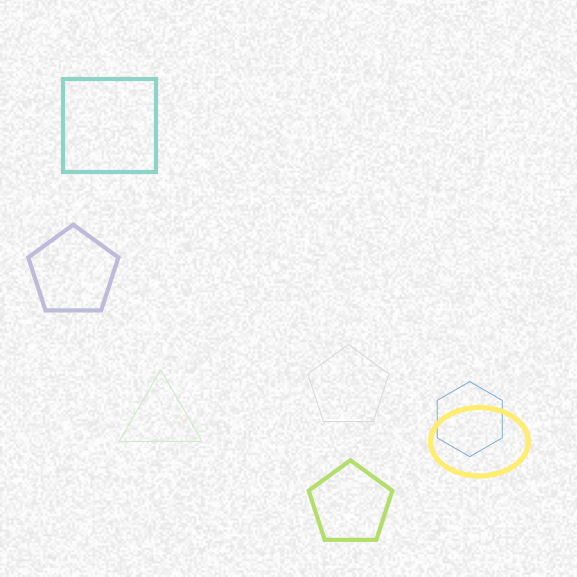[{"shape": "square", "thickness": 2, "radius": 0.4, "center": [0.189, 0.781]}, {"shape": "pentagon", "thickness": 2, "radius": 0.41, "center": [0.127, 0.528]}, {"shape": "hexagon", "thickness": 0.5, "radius": 0.33, "center": [0.813, 0.273]}, {"shape": "pentagon", "thickness": 2, "radius": 0.38, "center": [0.607, 0.126]}, {"shape": "pentagon", "thickness": 0.5, "radius": 0.37, "center": [0.603, 0.329]}, {"shape": "triangle", "thickness": 0.5, "radius": 0.41, "center": [0.278, 0.276]}, {"shape": "oval", "thickness": 2.5, "radius": 0.42, "center": [0.83, 0.234]}]